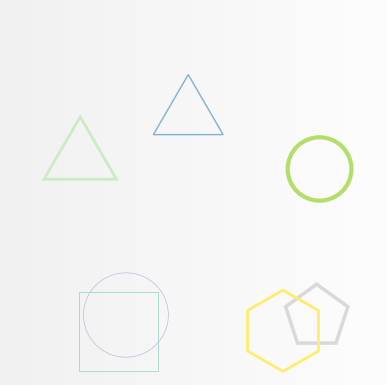[{"shape": "square", "thickness": 0.5, "radius": 0.51, "center": [0.305, 0.139]}, {"shape": "circle", "thickness": 0.5, "radius": 0.55, "center": [0.325, 0.182]}, {"shape": "triangle", "thickness": 1, "radius": 0.52, "center": [0.486, 0.702]}, {"shape": "circle", "thickness": 3, "radius": 0.41, "center": [0.825, 0.561]}, {"shape": "pentagon", "thickness": 2.5, "radius": 0.42, "center": [0.817, 0.177]}, {"shape": "triangle", "thickness": 2, "radius": 0.54, "center": [0.207, 0.588]}, {"shape": "hexagon", "thickness": 2, "radius": 0.53, "center": [0.73, 0.141]}]